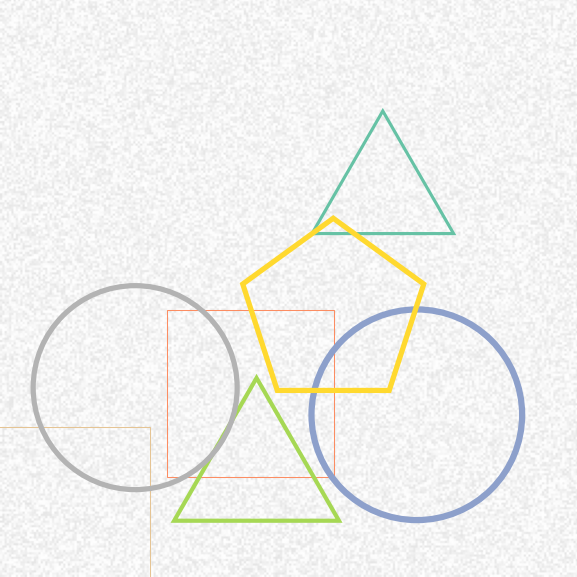[{"shape": "triangle", "thickness": 1.5, "radius": 0.71, "center": [0.663, 0.665]}, {"shape": "square", "thickness": 0.5, "radius": 0.72, "center": [0.434, 0.318]}, {"shape": "circle", "thickness": 3, "radius": 0.91, "center": [0.722, 0.281]}, {"shape": "triangle", "thickness": 2, "radius": 0.82, "center": [0.444, 0.18]}, {"shape": "pentagon", "thickness": 2.5, "radius": 0.82, "center": [0.577, 0.456]}, {"shape": "square", "thickness": 0.5, "radius": 0.69, "center": [0.12, 0.121]}, {"shape": "circle", "thickness": 2.5, "radius": 0.88, "center": [0.234, 0.328]}]